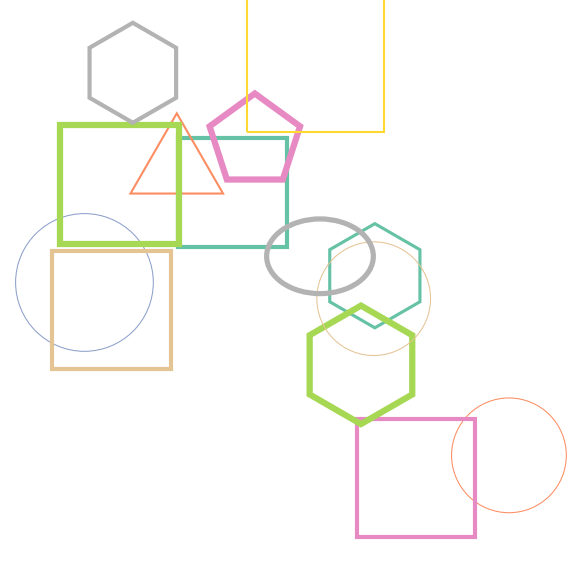[{"shape": "square", "thickness": 2, "radius": 0.47, "center": [0.402, 0.666]}, {"shape": "hexagon", "thickness": 1.5, "radius": 0.45, "center": [0.649, 0.522]}, {"shape": "triangle", "thickness": 1, "radius": 0.46, "center": [0.306, 0.71]}, {"shape": "circle", "thickness": 0.5, "radius": 0.5, "center": [0.881, 0.211]}, {"shape": "circle", "thickness": 0.5, "radius": 0.6, "center": [0.146, 0.51]}, {"shape": "square", "thickness": 2, "radius": 0.51, "center": [0.72, 0.171]}, {"shape": "pentagon", "thickness": 3, "radius": 0.41, "center": [0.441, 0.755]}, {"shape": "square", "thickness": 3, "radius": 0.51, "center": [0.207, 0.68]}, {"shape": "hexagon", "thickness": 3, "radius": 0.51, "center": [0.625, 0.367]}, {"shape": "square", "thickness": 1, "radius": 0.59, "center": [0.546, 0.888]}, {"shape": "square", "thickness": 2, "radius": 0.51, "center": [0.193, 0.462]}, {"shape": "circle", "thickness": 0.5, "radius": 0.49, "center": [0.647, 0.482]}, {"shape": "oval", "thickness": 2.5, "radius": 0.46, "center": [0.554, 0.555]}, {"shape": "hexagon", "thickness": 2, "radius": 0.43, "center": [0.23, 0.873]}]